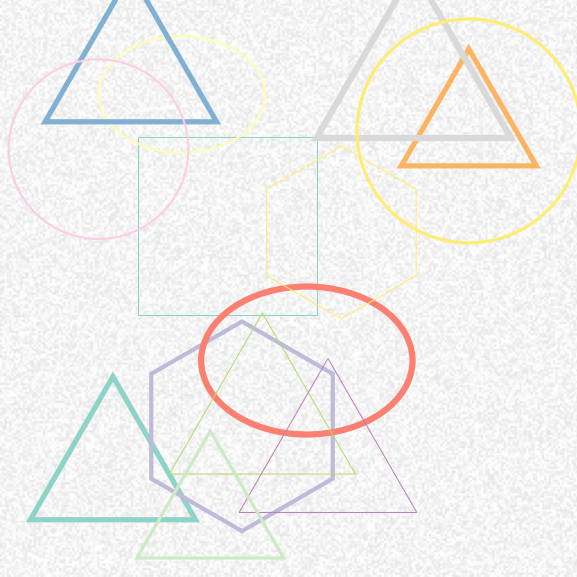[{"shape": "square", "thickness": 0.5, "radius": 0.77, "center": [0.393, 0.608]}, {"shape": "triangle", "thickness": 2.5, "radius": 0.83, "center": [0.196, 0.182]}, {"shape": "oval", "thickness": 1, "radius": 0.72, "center": [0.315, 0.836]}, {"shape": "hexagon", "thickness": 2, "radius": 0.91, "center": [0.419, 0.261]}, {"shape": "oval", "thickness": 3, "radius": 0.92, "center": [0.531, 0.375]}, {"shape": "triangle", "thickness": 2.5, "radius": 0.86, "center": [0.227, 0.874]}, {"shape": "triangle", "thickness": 2.5, "radius": 0.68, "center": [0.812, 0.779]}, {"shape": "triangle", "thickness": 0.5, "radius": 0.93, "center": [0.454, 0.271]}, {"shape": "circle", "thickness": 1, "radius": 0.78, "center": [0.171, 0.741]}, {"shape": "triangle", "thickness": 3, "radius": 0.97, "center": [0.716, 0.857]}, {"shape": "triangle", "thickness": 0.5, "radius": 0.89, "center": [0.568, 0.201]}, {"shape": "triangle", "thickness": 1.5, "radius": 0.73, "center": [0.364, 0.106]}, {"shape": "circle", "thickness": 1.5, "radius": 0.97, "center": [0.812, 0.772]}, {"shape": "hexagon", "thickness": 0.5, "radius": 0.75, "center": [0.591, 0.597]}]